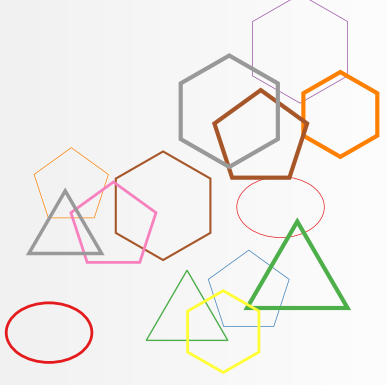[{"shape": "oval", "thickness": 0.5, "radius": 0.56, "center": [0.724, 0.462]}, {"shape": "oval", "thickness": 2, "radius": 0.55, "center": [0.127, 0.136]}, {"shape": "pentagon", "thickness": 0.5, "radius": 0.55, "center": [0.642, 0.24]}, {"shape": "triangle", "thickness": 1, "radius": 0.61, "center": [0.483, 0.177]}, {"shape": "triangle", "thickness": 3, "radius": 0.75, "center": [0.767, 0.275]}, {"shape": "hexagon", "thickness": 0.5, "radius": 0.71, "center": [0.774, 0.873]}, {"shape": "pentagon", "thickness": 0.5, "radius": 0.5, "center": [0.184, 0.516]}, {"shape": "hexagon", "thickness": 3, "radius": 0.55, "center": [0.878, 0.703]}, {"shape": "hexagon", "thickness": 2, "radius": 0.53, "center": [0.576, 0.139]}, {"shape": "hexagon", "thickness": 1.5, "radius": 0.7, "center": [0.421, 0.466]}, {"shape": "pentagon", "thickness": 3, "radius": 0.63, "center": [0.673, 0.64]}, {"shape": "pentagon", "thickness": 2, "radius": 0.58, "center": [0.293, 0.412]}, {"shape": "triangle", "thickness": 2.5, "radius": 0.54, "center": [0.168, 0.396]}, {"shape": "hexagon", "thickness": 3, "radius": 0.72, "center": [0.592, 0.711]}]